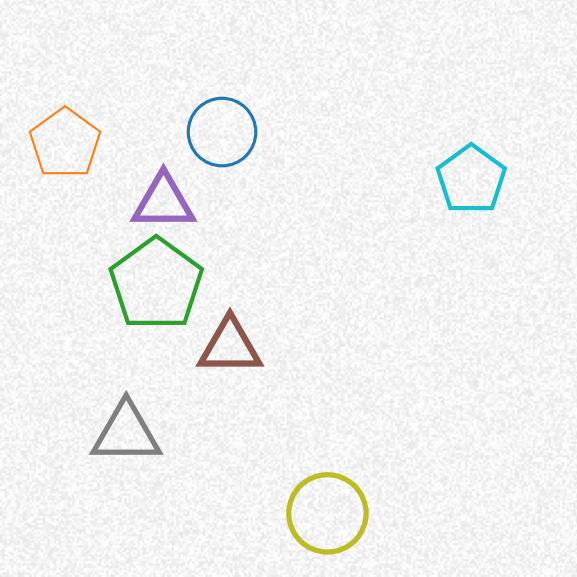[{"shape": "circle", "thickness": 1.5, "radius": 0.29, "center": [0.384, 0.77]}, {"shape": "pentagon", "thickness": 1, "radius": 0.32, "center": [0.113, 0.751]}, {"shape": "pentagon", "thickness": 2, "radius": 0.42, "center": [0.271, 0.507]}, {"shape": "triangle", "thickness": 3, "radius": 0.29, "center": [0.283, 0.649]}, {"shape": "triangle", "thickness": 3, "radius": 0.29, "center": [0.398, 0.399]}, {"shape": "triangle", "thickness": 2.5, "radius": 0.33, "center": [0.218, 0.249]}, {"shape": "circle", "thickness": 2.5, "radius": 0.33, "center": [0.567, 0.11]}, {"shape": "pentagon", "thickness": 2, "radius": 0.31, "center": [0.816, 0.688]}]